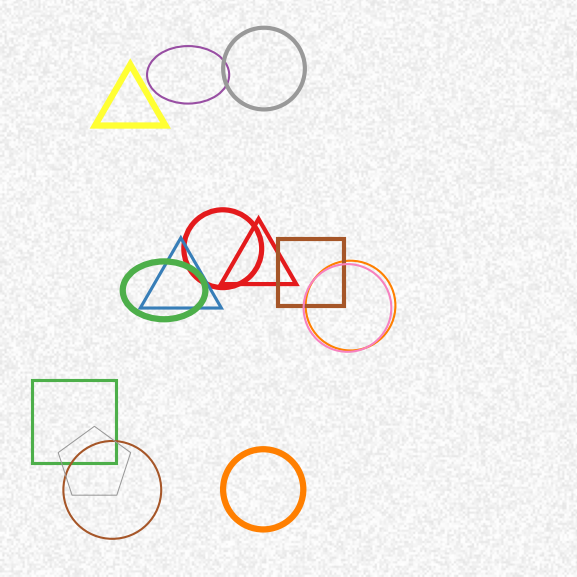[{"shape": "triangle", "thickness": 2, "radius": 0.38, "center": [0.448, 0.545]}, {"shape": "circle", "thickness": 2.5, "radius": 0.34, "center": [0.386, 0.568]}, {"shape": "triangle", "thickness": 1.5, "radius": 0.41, "center": [0.313, 0.506]}, {"shape": "square", "thickness": 1.5, "radius": 0.36, "center": [0.129, 0.269]}, {"shape": "oval", "thickness": 3, "radius": 0.36, "center": [0.284, 0.496]}, {"shape": "oval", "thickness": 1, "radius": 0.36, "center": [0.326, 0.87]}, {"shape": "circle", "thickness": 1, "radius": 0.39, "center": [0.607, 0.47]}, {"shape": "circle", "thickness": 3, "radius": 0.35, "center": [0.456, 0.152]}, {"shape": "triangle", "thickness": 3, "radius": 0.35, "center": [0.226, 0.817]}, {"shape": "square", "thickness": 2, "radius": 0.29, "center": [0.539, 0.528]}, {"shape": "circle", "thickness": 1, "radius": 0.42, "center": [0.194, 0.151]}, {"shape": "circle", "thickness": 1, "radius": 0.38, "center": [0.602, 0.466]}, {"shape": "pentagon", "thickness": 0.5, "radius": 0.33, "center": [0.164, 0.195]}, {"shape": "circle", "thickness": 2, "radius": 0.35, "center": [0.457, 0.88]}]